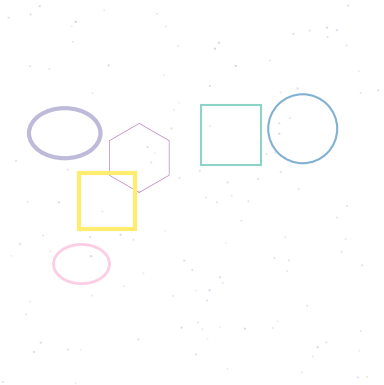[{"shape": "square", "thickness": 1.5, "radius": 0.39, "center": [0.601, 0.649]}, {"shape": "oval", "thickness": 3, "radius": 0.46, "center": [0.168, 0.654]}, {"shape": "circle", "thickness": 1.5, "radius": 0.45, "center": [0.786, 0.666]}, {"shape": "oval", "thickness": 2, "radius": 0.36, "center": [0.212, 0.314]}, {"shape": "hexagon", "thickness": 0.5, "radius": 0.45, "center": [0.362, 0.59]}, {"shape": "square", "thickness": 3, "radius": 0.36, "center": [0.278, 0.478]}]